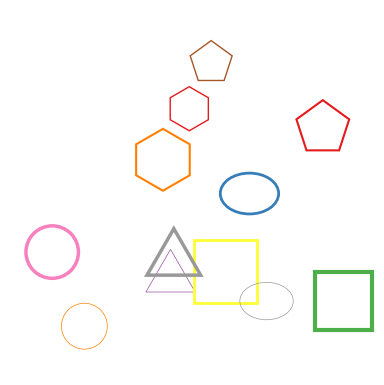[{"shape": "pentagon", "thickness": 1.5, "radius": 0.36, "center": [0.838, 0.668]}, {"shape": "hexagon", "thickness": 1, "radius": 0.29, "center": [0.492, 0.718]}, {"shape": "oval", "thickness": 2, "radius": 0.38, "center": [0.648, 0.497]}, {"shape": "square", "thickness": 3, "radius": 0.38, "center": [0.892, 0.219]}, {"shape": "triangle", "thickness": 0.5, "radius": 0.37, "center": [0.443, 0.278]}, {"shape": "hexagon", "thickness": 1.5, "radius": 0.4, "center": [0.423, 0.585]}, {"shape": "circle", "thickness": 0.5, "radius": 0.3, "center": [0.219, 0.153]}, {"shape": "square", "thickness": 2, "radius": 0.41, "center": [0.586, 0.295]}, {"shape": "pentagon", "thickness": 1, "radius": 0.29, "center": [0.549, 0.837]}, {"shape": "circle", "thickness": 2.5, "radius": 0.34, "center": [0.136, 0.345]}, {"shape": "triangle", "thickness": 2.5, "radius": 0.4, "center": [0.452, 0.326]}, {"shape": "oval", "thickness": 0.5, "radius": 0.35, "center": [0.692, 0.218]}]